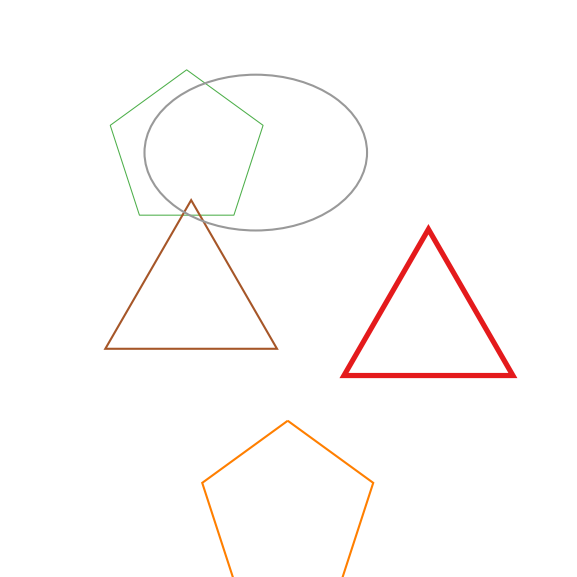[{"shape": "triangle", "thickness": 2.5, "radius": 0.84, "center": [0.742, 0.433]}, {"shape": "pentagon", "thickness": 0.5, "radius": 0.7, "center": [0.323, 0.739]}, {"shape": "pentagon", "thickness": 1, "radius": 0.78, "center": [0.498, 0.115]}, {"shape": "triangle", "thickness": 1, "radius": 0.86, "center": [0.331, 0.481]}, {"shape": "oval", "thickness": 1, "radius": 0.96, "center": [0.443, 0.735]}]